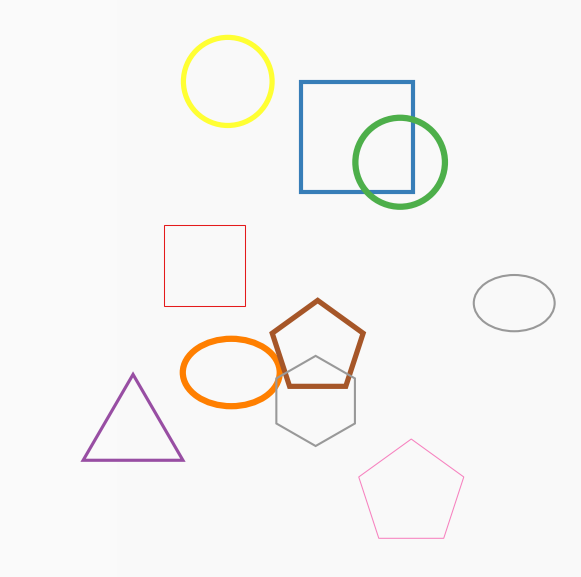[{"shape": "square", "thickness": 0.5, "radius": 0.35, "center": [0.351, 0.539]}, {"shape": "square", "thickness": 2, "radius": 0.48, "center": [0.614, 0.762]}, {"shape": "circle", "thickness": 3, "radius": 0.39, "center": [0.688, 0.718]}, {"shape": "triangle", "thickness": 1.5, "radius": 0.5, "center": [0.229, 0.252]}, {"shape": "oval", "thickness": 3, "radius": 0.42, "center": [0.398, 0.354]}, {"shape": "circle", "thickness": 2.5, "radius": 0.38, "center": [0.392, 0.858]}, {"shape": "pentagon", "thickness": 2.5, "radius": 0.41, "center": [0.547, 0.397]}, {"shape": "pentagon", "thickness": 0.5, "radius": 0.48, "center": [0.708, 0.144]}, {"shape": "oval", "thickness": 1, "radius": 0.35, "center": [0.885, 0.474]}, {"shape": "hexagon", "thickness": 1, "radius": 0.39, "center": [0.543, 0.305]}]